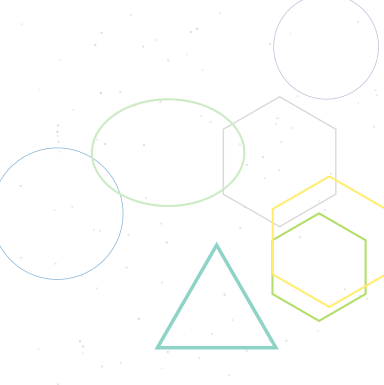[{"shape": "triangle", "thickness": 2.5, "radius": 0.89, "center": [0.563, 0.186]}, {"shape": "circle", "thickness": 0.5, "radius": 0.68, "center": [0.847, 0.879]}, {"shape": "circle", "thickness": 0.5, "radius": 0.85, "center": [0.149, 0.445]}, {"shape": "hexagon", "thickness": 1.5, "radius": 0.7, "center": [0.829, 0.306]}, {"shape": "hexagon", "thickness": 1, "radius": 0.84, "center": [0.726, 0.58]}, {"shape": "oval", "thickness": 1.5, "radius": 0.99, "center": [0.437, 0.604]}, {"shape": "hexagon", "thickness": 1.5, "radius": 0.85, "center": [0.855, 0.372]}]